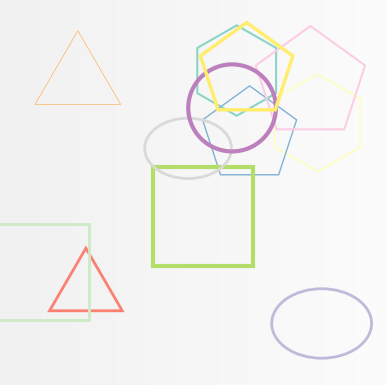[{"shape": "hexagon", "thickness": 1.5, "radius": 0.59, "center": [0.611, 0.817]}, {"shape": "hexagon", "thickness": 1, "radius": 0.63, "center": [0.82, 0.681]}, {"shape": "oval", "thickness": 2, "radius": 0.64, "center": [0.83, 0.16]}, {"shape": "triangle", "thickness": 2, "radius": 0.54, "center": [0.222, 0.247]}, {"shape": "pentagon", "thickness": 1, "radius": 0.64, "center": [0.644, 0.649]}, {"shape": "triangle", "thickness": 0.5, "radius": 0.64, "center": [0.201, 0.792]}, {"shape": "square", "thickness": 3, "radius": 0.64, "center": [0.524, 0.438]}, {"shape": "pentagon", "thickness": 1.5, "radius": 0.74, "center": [0.801, 0.784]}, {"shape": "oval", "thickness": 2, "radius": 0.56, "center": [0.485, 0.615]}, {"shape": "circle", "thickness": 3, "radius": 0.57, "center": [0.599, 0.72]}, {"shape": "square", "thickness": 2, "radius": 0.63, "center": [0.103, 0.294]}, {"shape": "pentagon", "thickness": 2.5, "radius": 0.63, "center": [0.637, 0.816]}]